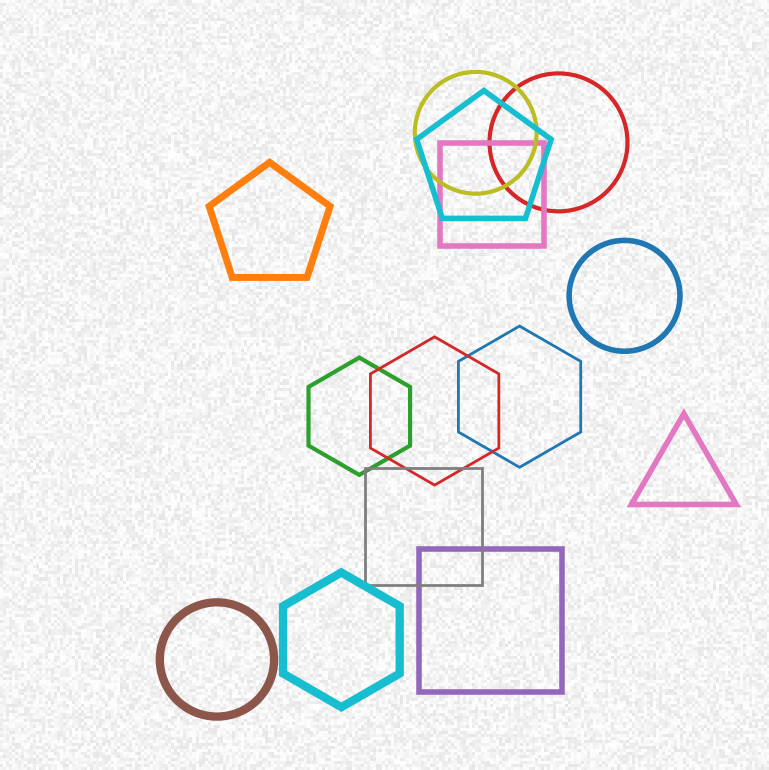[{"shape": "circle", "thickness": 2, "radius": 0.36, "center": [0.811, 0.616]}, {"shape": "hexagon", "thickness": 1, "radius": 0.46, "center": [0.675, 0.485]}, {"shape": "pentagon", "thickness": 2.5, "radius": 0.41, "center": [0.35, 0.707]}, {"shape": "hexagon", "thickness": 1.5, "radius": 0.38, "center": [0.467, 0.459]}, {"shape": "circle", "thickness": 1.5, "radius": 0.45, "center": [0.725, 0.815]}, {"shape": "hexagon", "thickness": 1, "radius": 0.48, "center": [0.564, 0.466]}, {"shape": "square", "thickness": 2, "radius": 0.46, "center": [0.637, 0.195]}, {"shape": "circle", "thickness": 3, "radius": 0.37, "center": [0.282, 0.144]}, {"shape": "triangle", "thickness": 2, "radius": 0.39, "center": [0.888, 0.384]}, {"shape": "square", "thickness": 2, "radius": 0.34, "center": [0.639, 0.748]}, {"shape": "square", "thickness": 1, "radius": 0.38, "center": [0.551, 0.316]}, {"shape": "circle", "thickness": 1.5, "radius": 0.4, "center": [0.618, 0.828]}, {"shape": "pentagon", "thickness": 2, "radius": 0.46, "center": [0.628, 0.791]}, {"shape": "hexagon", "thickness": 3, "radius": 0.44, "center": [0.443, 0.169]}]